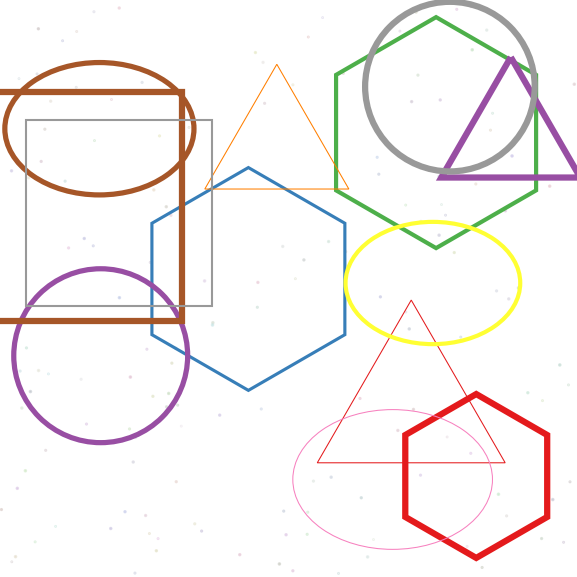[{"shape": "triangle", "thickness": 0.5, "radius": 0.94, "center": [0.712, 0.292]}, {"shape": "hexagon", "thickness": 3, "radius": 0.71, "center": [0.825, 0.175]}, {"shape": "hexagon", "thickness": 1.5, "radius": 0.96, "center": [0.43, 0.516]}, {"shape": "hexagon", "thickness": 2, "radius": 1.0, "center": [0.755, 0.769]}, {"shape": "triangle", "thickness": 3, "radius": 0.69, "center": [0.885, 0.761]}, {"shape": "circle", "thickness": 2.5, "radius": 0.75, "center": [0.174, 0.383]}, {"shape": "triangle", "thickness": 0.5, "radius": 0.72, "center": [0.479, 0.744]}, {"shape": "oval", "thickness": 2, "radius": 0.76, "center": [0.75, 0.509]}, {"shape": "square", "thickness": 3, "radius": 0.99, "center": [0.118, 0.642]}, {"shape": "oval", "thickness": 2.5, "radius": 0.82, "center": [0.172, 0.776]}, {"shape": "oval", "thickness": 0.5, "radius": 0.86, "center": [0.68, 0.169]}, {"shape": "square", "thickness": 1, "radius": 0.81, "center": [0.206, 0.63]}, {"shape": "circle", "thickness": 3, "radius": 0.73, "center": [0.779, 0.849]}]